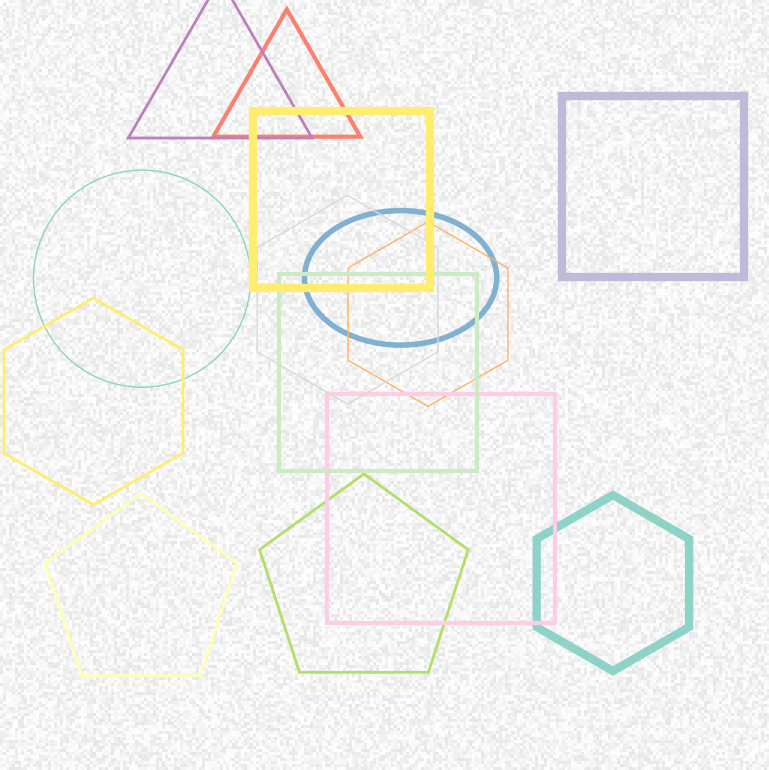[{"shape": "hexagon", "thickness": 3, "radius": 0.57, "center": [0.796, 0.243]}, {"shape": "circle", "thickness": 0.5, "radius": 0.7, "center": [0.185, 0.638]}, {"shape": "pentagon", "thickness": 1, "radius": 0.65, "center": [0.183, 0.228]}, {"shape": "square", "thickness": 3, "radius": 0.59, "center": [0.848, 0.758]}, {"shape": "triangle", "thickness": 1.5, "radius": 0.55, "center": [0.373, 0.878]}, {"shape": "oval", "thickness": 2, "radius": 0.62, "center": [0.52, 0.639]}, {"shape": "hexagon", "thickness": 0.5, "radius": 0.6, "center": [0.556, 0.592]}, {"shape": "pentagon", "thickness": 1, "radius": 0.71, "center": [0.473, 0.242]}, {"shape": "square", "thickness": 1.5, "radius": 0.74, "center": [0.573, 0.34]}, {"shape": "hexagon", "thickness": 0.5, "radius": 0.68, "center": [0.451, 0.611]}, {"shape": "triangle", "thickness": 1, "radius": 0.69, "center": [0.286, 0.89]}, {"shape": "square", "thickness": 1.5, "radius": 0.64, "center": [0.491, 0.516]}, {"shape": "hexagon", "thickness": 1, "radius": 0.67, "center": [0.121, 0.479]}, {"shape": "square", "thickness": 3, "radius": 0.58, "center": [0.444, 0.741]}]